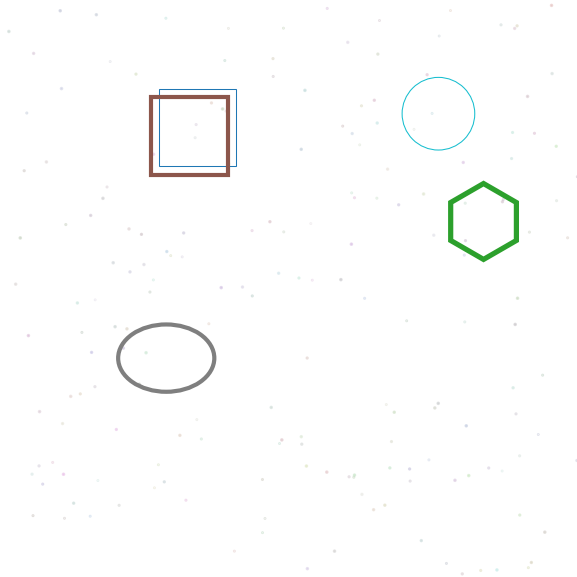[{"shape": "square", "thickness": 0.5, "radius": 0.33, "center": [0.342, 0.778]}, {"shape": "hexagon", "thickness": 2.5, "radius": 0.33, "center": [0.837, 0.616]}, {"shape": "square", "thickness": 2, "radius": 0.33, "center": [0.328, 0.764]}, {"shape": "oval", "thickness": 2, "radius": 0.42, "center": [0.288, 0.379]}, {"shape": "circle", "thickness": 0.5, "radius": 0.31, "center": [0.759, 0.802]}]